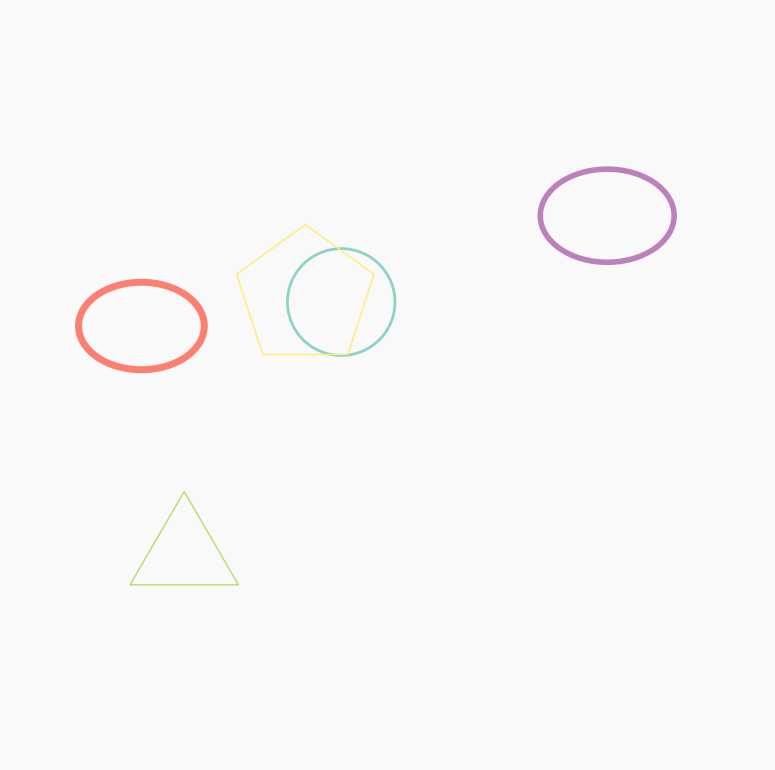[{"shape": "circle", "thickness": 1, "radius": 0.35, "center": [0.44, 0.608]}, {"shape": "oval", "thickness": 2.5, "radius": 0.41, "center": [0.182, 0.577]}, {"shape": "triangle", "thickness": 0.5, "radius": 0.4, "center": [0.238, 0.281]}, {"shape": "oval", "thickness": 2, "radius": 0.43, "center": [0.783, 0.72]}, {"shape": "pentagon", "thickness": 0.5, "radius": 0.47, "center": [0.394, 0.615]}]